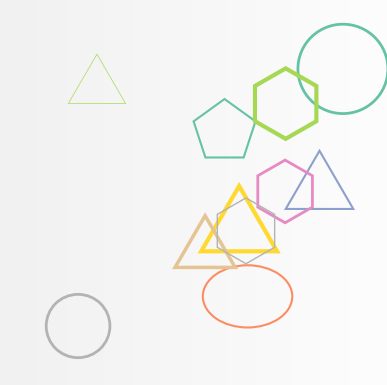[{"shape": "circle", "thickness": 2, "radius": 0.58, "center": [0.885, 0.821]}, {"shape": "pentagon", "thickness": 1.5, "radius": 0.42, "center": [0.579, 0.659]}, {"shape": "oval", "thickness": 1.5, "radius": 0.58, "center": [0.639, 0.23]}, {"shape": "triangle", "thickness": 1.5, "radius": 0.5, "center": [0.825, 0.508]}, {"shape": "hexagon", "thickness": 2, "radius": 0.41, "center": [0.736, 0.503]}, {"shape": "hexagon", "thickness": 3, "radius": 0.46, "center": [0.737, 0.731]}, {"shape": "triangle", "thickness": 0.5, "radius": 0.43, "center": [0.25, 0.774]}, {"shape": "triangle", "thickness": 3, "radius": 0.57, "center": [0.617, 0.404]}, {"shape": "triangle", "thickness": 2.5, "radius": 0.45, "center": [0.529, 0.35]}, {"shape": "circle", "thickness": 2, "radius": 0.41, "center": [0.201, 0.153]}, {"shape": "hexagon", "thickness": 1, "radius": 0.43, "center": [0.635, 0.4]}]